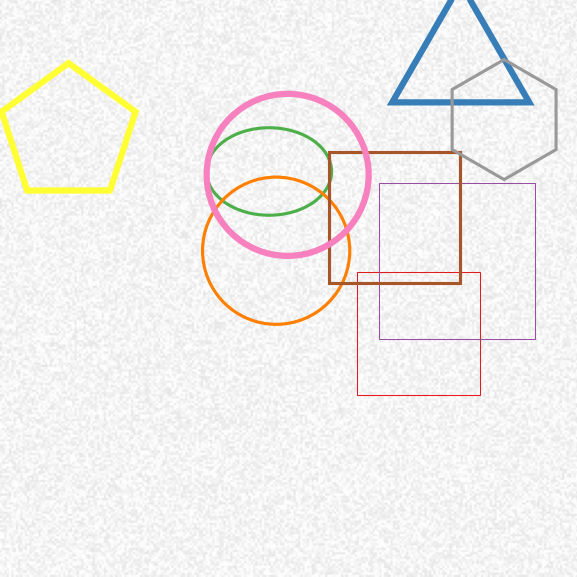[{"shape": "square", "thickness": 0.5, "radius": 0.53, "center": [0.724, 0.421]}, {"shape": "triangle", "thickness": 3, "radius": 0.69, "center": [0.798, 0.89]}, {"shape": "oval", "thickness": 1.5, "radius": 0.54, "center": [0.466, 0.702]}, {"shape": "square", "thickness": 0.5, "radius": 0.68, "center": [0.791, 0.547]}, {"shape": "circle", "thickness": 1.5, "radius": 0.64, "center": [0.478, 0.565]}, {"shape": "pentagon", "thickness": 3, "radius": 0.61, "center": [0.119, 0.768]}, {"shape": "square", "thickness": 1.5, "radius": 0.57, "center": [0.683, 0.623]}, {"shape": "circle", "thickness": 3, "radius": 0.7, "center": [0.498, 0.696]}, {"shape": "hexagon", "thickness": 1.5, "radius": 0.52, "center": [0.873, 0.792]}]